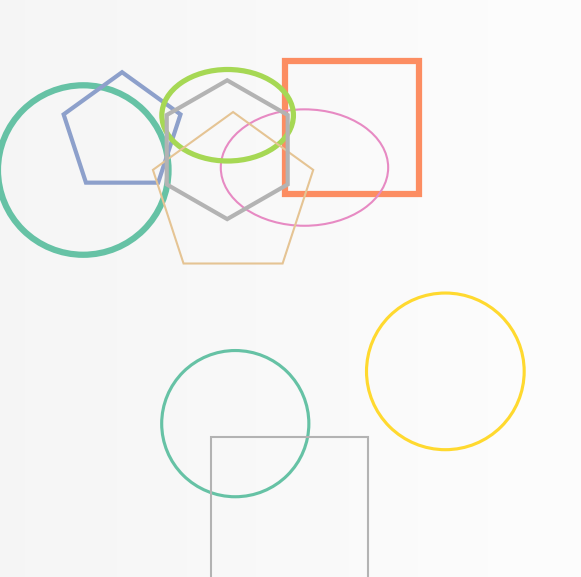[{"shape": "circle", "thickness": 1.5, "radius": 0.63, "center": [0.405, 0.266]}, {"shape": "circle", "thickness": 3, "radius": 0.73, "center": [0.143, 0.705]}, {"shape": "square", "thickness": 3, "radius": 0.58, "center": [0.605, 0.779]}, {"shape": "pentagon", "thickness": 2, "radius": 0.53, "center": [0.21, 0.768]}, {"shape": "oval", "thickness": 1, "radius": 0.72, "center": [0.524, 0.709]}, {"shape": "oval", "thickness": 2.5, "radius": 0.57, "center": [0.392, 0.8]}, {"shape": "circle", "thickness": 1.5, "radius": 0.68, "center": [0.766, 0.356]}, {"shape": "pentagon", "thickness": 1, "radius": 0.72, "center": [0.401, 0.66]}, {"shape": "hexagon", "thickness": 2, "radius": 0.6, "center": [0.391, 0.74]}, {"shape": "square", "thickness": 1, "radius": 0.67, "center": [0.498, 0.108]}]